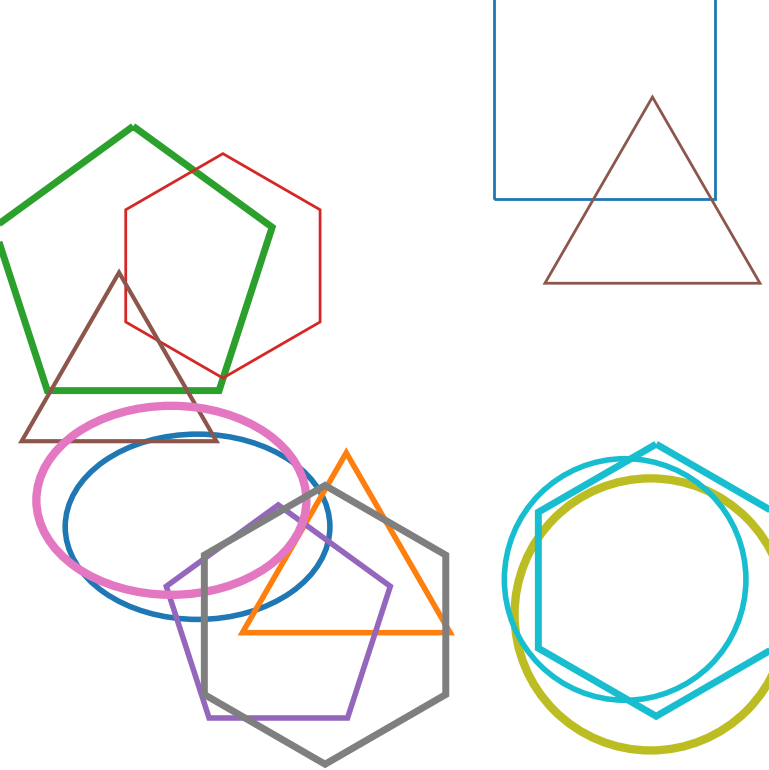[{"shape": "square", "thickness": 1, "radius": 0.72, "center": [0.785, 0.885]}, {"shape": "oval", "thickness": 2, "radius": 0.86, "center": [0.257, 0.316]}, {"shape": "triangle", "thickness": 2, "radius": 0.78, "center": [0.45, 0.256]}, {"shape": "pentagon", "thickness": 2.5, "radius": 0.95, "center": [0.173, 0.646]}, {"shape": "hexagon", "thickness": 1, "radius": 0.73, "center": [0.289, 0.655]}, {"shape": "pentagon", "thickness": 2, "radius": 0.76, "center": [0.361, 0.191]}, {"shape": "triangle", "thickness": 1, "radius": 0.81, "center": [0.847, 0.713]}, {"shape": "triangle", "thickness": 1.5, "radius": 0.73, "center": [0.155, 0.5]}, {"shape": "oval", "thickness": 3, "radius": 0.88, "center": [0.223, 0.35]}, {"shape": "hexagon", "thickness": 2.5, "radius": 0.91, "center": [0.422, 0.189]}, {"shape": "circle", "thickness": 3, "radius": 0.88, "center": [0.845, 0.202]}, {"shape": "circle", "thickness": 2, "radius": 0.78, "center": [0.812, 0.247]}, {"shape": "hexagon", "thickness": 2.5, "radius": 0.88, "center": [0.852, 0.247]}]